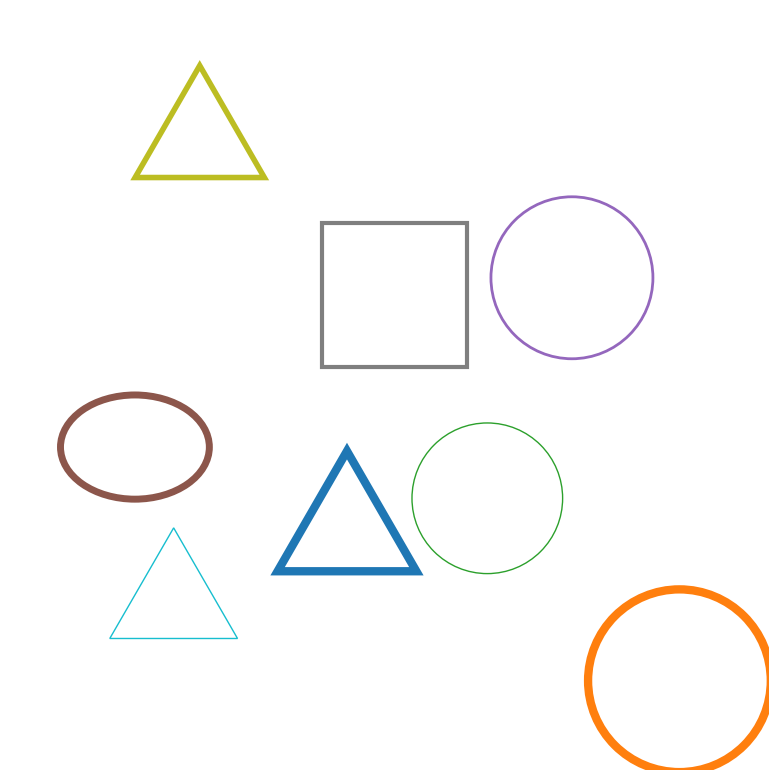[{"shape": "triangle", "thickness": 3, "radius": 0.52, "center": [0.451, 0.31]}, {"shape": "circle", "thickness": 3, "radius": 0.59, "center": [0.882, 0.116]}, {"shape": "circle", "thickness": 0.5, "radius": 0.49, "center": [0.633, 0.353]}, {"shape": "circle", "thickness": 1, "radius": 0.53, "center": [0.743, 0.639]}, {"shape": "oval", "thickness": 2.5, "radius": 0.48, "center": [0.175, 0.419]}, {"shape": "square", "thickness": 1.5, "radius": 0.47, "center": [0.513, 0.617]}, {"shape": "triangle", "thickness": 2, "radius": 0.48, "center": [0.259, 0.818]}, {"shape": "triangle", "thickness": 0.5, "radius": 0.48, "center": [0.226, 0.219]}]